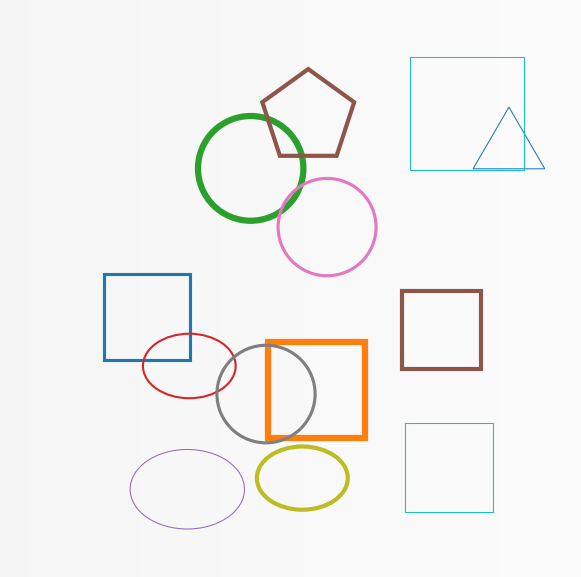[{"shape": "square", "thickness": 1.5, "radius": 0.37, "center": [0.253, 0.45]}, {"shape": "triangle", "thickness": 0.5, "radius": 0.36, "center": [0.876, 0.742]}, {"shape": "square", "thickness": 3, "radius": 0.42, "center": [0.544, 0.324]}, {"shape": "circle", "thickness": 3, "radius": 0.45, "center": [0.431, 0.708]}, {"shape": "oval", "thickness": 1, "radius": 0.4, "center": [0.326, 0.365]}, {"shape": "oval", "thickness": 0.5, "radius": 0.49, "center": [0.322, 0.152]}, {"shape": "pentagon", "thickness": 2, "radius": 0.42, "center": [0.53, 0.797]}, {"shape": "square", "thickness": 2, "radius": 0.34, "center": [0.759, 0.427]}, {"shape": "circle", "thickness": 1.5, "radius": 0.42, "center": [0.563, 0.606]}, {"shape": "circle", "thickness": 1.5, "radius": 0.42, "center": [0.458, 0.317]}, {"shape": "oval", "thickness": 2, "radius": 0.39, "center": [0.52, 0.171]}, {"shape": "square", "thickness": 0.5, "radius": 0.49, "center": [0.804, 0.802]}, {"shape": "square", "thickness": 0.5, "radius": 0.38, "center": [0.773, 0.19]}]